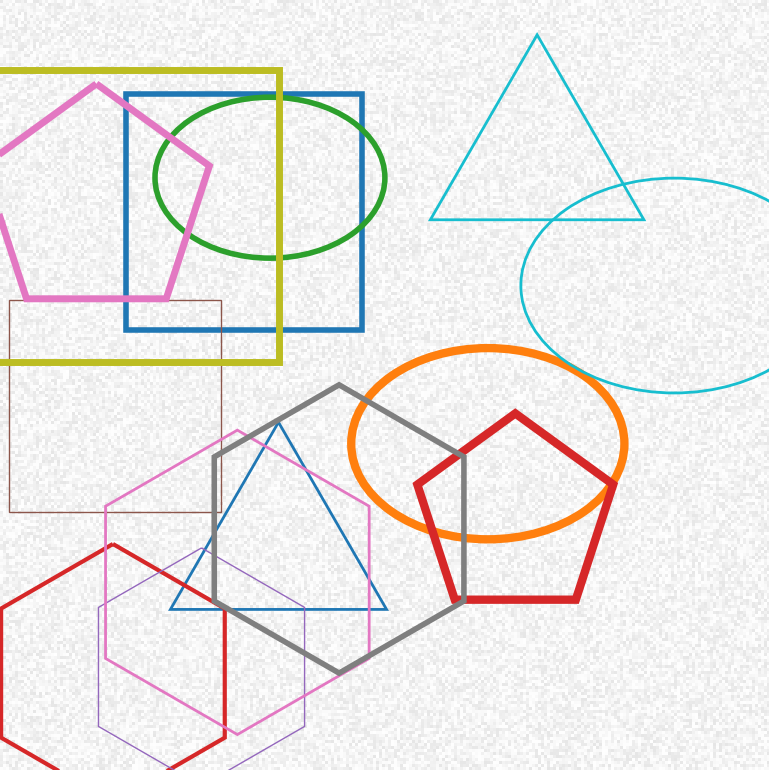[{"shape": "triangle", "thickness": 1, "radius": 0.81, "center": [0.362, 0.29]}, {"shape": "square", "thickness": 2, "radius": 0.77, "center": [0.317, 0.725]}, {"shape": "oval", "thickness": 3, "radius": 0.89, "center": [0.634, 0.424]}, {"shape": "oval", "thickness": 2, "radius": 0.75, "center": [0.351, 0.769]}, {"shape": "hexagon", "thickness": 1.5, "radius": 0.84, "center": [0.147, 0.126]}, {"shape": "pentagon", "thickness": 3, "radius": 0.67, "center": [0.669, 0.329]}, {"shape": "hexagon", "thickness": 0.5, "radius": 0.77, "center": [0.262, 0.134]}, {"shape": "square", "thickness": 0.5, "radius": 0.69, "center": [0.149, 0.472]}, {"shape": "hexagon", "thickness": 1, "radius": 0.99, "center": [0.308, 0.244]}, {"shape": "pentagon", "thickness": 2.5, "radius": 0.77, "center": [0.125, 0.737]}, {"shape": "hexagon", "thickness": 2, "radius": 0.94, "center": [0.44, 0.313]}, {"shape": "square", "thickness": 2.5, "radius": 0.95, "center": [0.172, 0.72]}, {"shape": "oval", "thickness": 1, "radius": 1.0, "center": [0.876, 0.629]}, {"shape": "triangle", "thickness": 1, "radius": 0.8, "center": [0.698, 0.795]}]